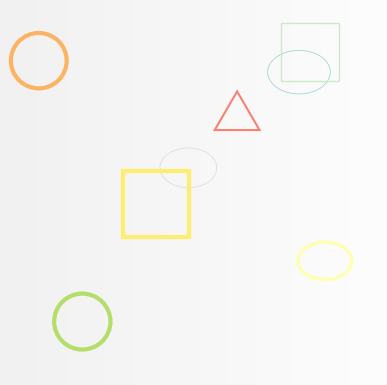[{"shape": "oval", "thickness": 0.5, "radius": 0.4, "center": [0.772, 0.813]}, {"shape": "oval", "thickness": 2.5, "radius": 0.35, "center": [0.838, 0.323]}, {"shape": "triangle", "thickness": 1.5, "radius": 0.33, "center": [0.612, 0.696]}, {"shape": "circle", "thickness": 3, "radius": 0.36, "center": [0.1, 0.842]}, {"shape": "circle", "thickness": 3, "radius": 0.36, "center": [0.212, 0.165]}, {"shape": "oval", "thickness": 0.5, "radius": 0.37, "center": [0.486, 0.564]}, {"shape": "square", "thickness": 1, "radius": 0.37, "center": [0.799, 0.865]}, {"shape": "square", "thickness": 3, "radius": 0.43, "center": [0.403, 0.47]}]